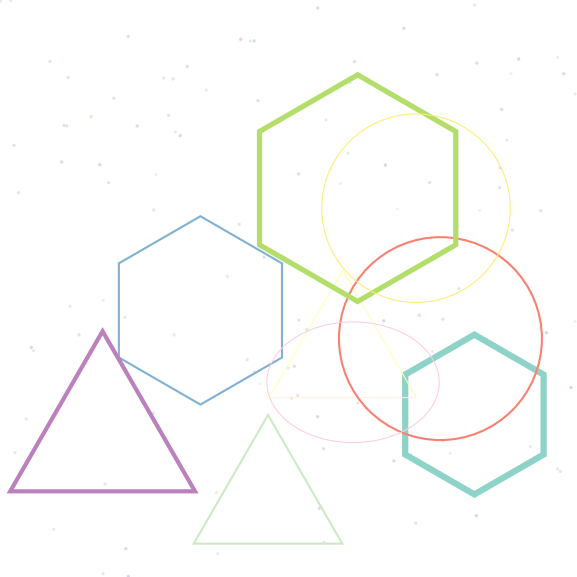[{"shape": "hexagon", "thickness": 3, "radius": 0.69, "center": [0.821, 0.281]}, {"shape": "triangle", "thickness": 0.5, "radius": 0.74, "center": [0.594, 0.384]}, {"shape": "circle", "thickness": 1, "radius": 0.88, "center": [0.763, 0.413]}, {"shape": "hexagon", "thickness": 1, "radius": 0.82, "center": [0.347, 0.462]}, {"shape": "hexagon", "thickness": 2.5, "radius": 0.98, "center": [0.619, 0.673]}, {"shape": "oval", "thickness": 0.5, "radius": 0.75, "center": [0.611, 0.337]}, {"shape": "triangle", "thickness": 2, "radius": 0.92, "center": [0.178, 0.241]}, {"shape": "triangle", "thickness": 1, "radius": 0.74, "center": [0.464, 0.132]}, {"shape": "circle", "thickness": 0.5, "radius": 0.82, "center": [0.72, 0.639]}]